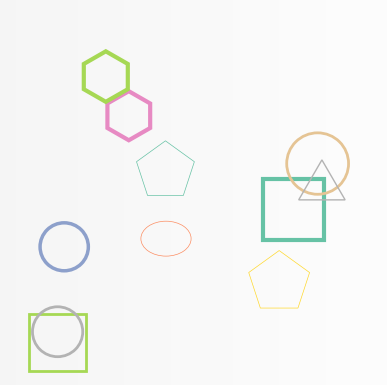[{"shape": "square", "thickness": 3, "radius": 0.4, "center": [0.758, 0.457]}, {"shape": "pentagon", "thickness": 0.5, "radius": 0.39, "center": [0.427, 0.556]}, {"shape": "oval", "thickness": 0.5, "radius": 0.32, "center": [0.428, 0.38]}, {"shape": "circle", "thickness": 2.5, "radius": 0.31, "center": [0.166, 0.359]}, {"shape": "hexagon", "thickness": 3, "radius": 0.32, "center": [0.332, 0.699]}, {"shape": "square", "thickness": 2, "radius": 0.37, "center": [0.149, 0.11]}, {"shape": "hexagon", "thickness": 3, "radius": 0.33, "center": [0.273, 0.801]}, {"shape": "pentagon", "thickness": 0.5, "radius": 0.41, "center": [0.72, 0.267]}, {"shape": "circle", "thickness": 2, "radius": 0.4, "center": [0.82, 0.575]}, {"shape": "circle", "thickness": 2, "radius": 0.32, "center": [0.149, 0.138]}, {"shape": "triangle", "thickness": 1, "radius": 0.35, "center": [0.831, 0.515]}]